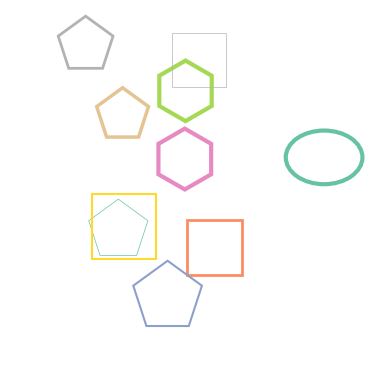[{"shape": "oval", "thickness": 3, "radius": 0.5, "center": [0.842, 0.591]}, {"shape": "pentagon", "thickness": 0.5, "radius": 0.4, "center": [0.307, 0.402]}, {"shape": "square", "thickness": 2, "radius": 0.36, "center": [0.557, 0.357]}, {"shape": "pentagon", "thickness": 1.5, "radius": 0.47, "center": [0.435, 0.229]}, {"shape": "hexagon", "thickness": 3, "radius": 0.4, "center": [0.48, 0.587]}, {"shape": "hexagon", "thickness": 3, "radius": 0.39, "center": [0.482, 0.764]}, {"shape": "square", "thickness": 1.5, "radius": 0.42, "center": [0.322, 0.411]}, {"shape": "pentagon", "thickness": 2.5, "radius": 0.35, "center": [0.318, 0.701]}, {"shape": "pentagon", "thickness": 2, "radius": 0.37, "center": [0.222, 0.883]}, {"shape": "square", "thickness": 0.5, "radius": 0.35, "center": [0.516, 0.845]}]